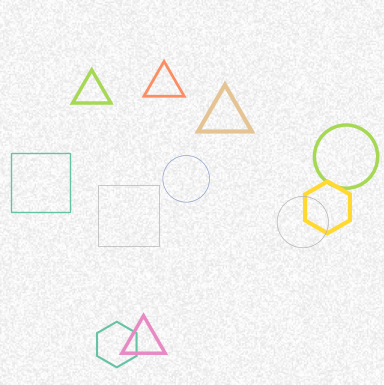[{"shape": "square", "thickness": 1, "radius": 0.38, "center": [0.104, 0.527]}, {"shape": "hexagon", "thickness": 1.5, "radius": 0.3, "center": [0.303, 0.105]}, {"shape": "triangle", "thickness": 2, "radius": 0.3, "center": [0.426, 0.78]}, {"shape": "circle", "thickness": 0.5, "radius": 0.3, "center": [0.484, 0.535]}, {"shape": "triangle", "thickness": 2.5, "radius": 0.32, "center": [0.373, 0.115]}, {"shape": "circle", "thickness": 2.5, "radius": 0.41, "center": [0.899, 0.593]}, {"shape": "triangle", "thickness": 2.5, "radius": 0.29, "center": [0.238, 0.761]}, {"shape": "hexagon", "thickness": 3, "radius": 0.34, "center": [0.851, 0.461]}, {"shape": "triangle", "thickness": 3, "radius": 0.4, "center": [0.584, 0.699]}, {"shape": "square", "thickness": 0.5, "radius": 0.39, "center": [0.333, 0.44]}, {"shape": "circle", "thickness": 0.5, "radius": 0.33, "center": [0.787, 0.423]}]